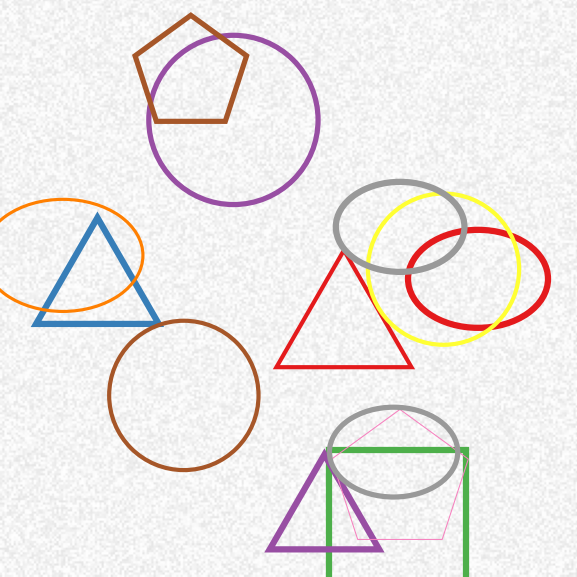[{"shape": "oval", "thickness": 3, "radius": 0.61, "center": [0.828, 0.516]}, {"shape": "triangle", "thickness": 2, "radius": 0.68, "center": [0.596, 0.431]}, {"shape": "triangle", "thickness": 3, "radius": 0.61, "center": [0.169, 0.5]}, {"shape": "square", "thickness": 3, "radius": 0.59, "center": [0.688, 0.101]}, {"shape": "triangle", "thickness": 3, "radius": 0.55, "center": [0.562, 0.103]}, {"shape": "circle", "thickness": 2.5, "radius": 0.73, "center": [0.404, 0.791]}, {"shape": "oval", "thickness": 1.5, "radius": 0.69, "center": [0.109, 0.557]}, {"shape": "circle", "thickness": 2, "radius": 0.65, "center": [0.768, 0.533]}, {"shape": "pentagon", "thickness": 2.5, "radius": 0.51, "center": [0.33, 0.871]}, {"shape": "circle", "thickness": 2, "radius": 0.65, "center": [0.318, 0.314]}, {"shape": "pentagon", "thickness": 0.5, "radius": 0.62, "center": [0.693, 0.166]}, {"shape": "oval", "thickness": 3, "radius": 0.56, "center": [0.693, 0.606]}, {"shape": "oval", "thickness": 2.5, "radius": 0.56, "center": [0.682, 0.216]}]